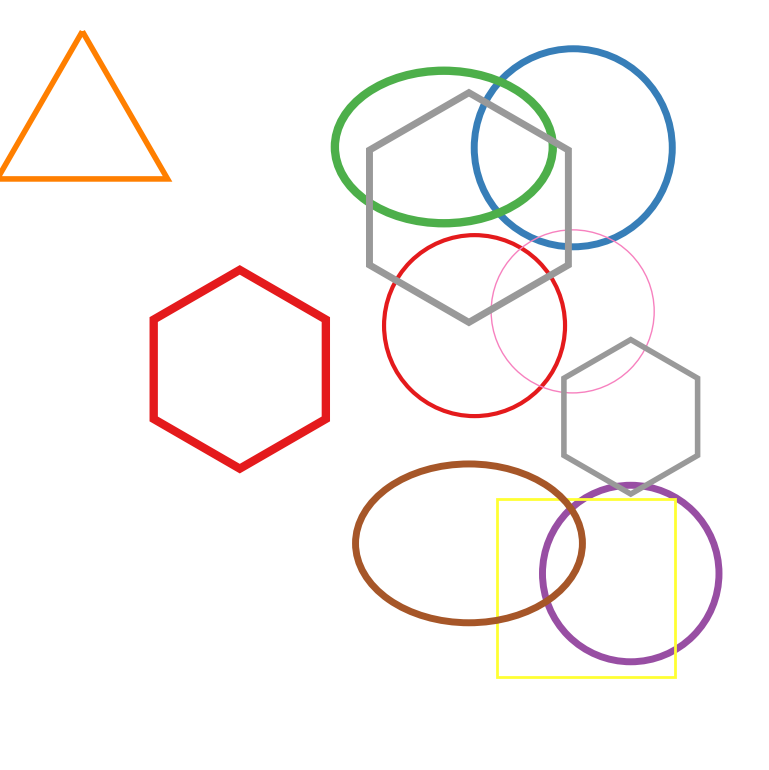[{"shape": "circle", "thickness": 1.5, "radius": 0.59, "center": [0.616, 0.577]}, {"shape": "hexagon", "thickness": 3, "radius": 0.65, "center": [0.311, 0.52]}, {"shape": "circle", "thickness": 2.5, "radius": 0.64, "center": [0.744, 0.808]}, {"shape": "oval", "thickness": 3, "radius": 0.71, "center": [0.576, 0.809]}, {"shape": "circle", "thickness": 2.5, "radius": 0.57, "center": [0.819, 0.255]}, {"shape": "triangle", "thickness": 2, "radius": 0.64, "center": [0.107, 0.831]}, {"shape": "square", "thickness": 1, "radius": 0.58, "center": [0.761, 0.236]}, {"shape": "oval", "thickness": 2.5, "radius": 0.74, "center": [0.609, 0.294]}, {"shape": "circle", "thickness": 0.5, "radius": 0.53, "center": [0.744, 0.596]}, {"shape": "hexagon", "thickness": 2.5, "radius": 0.75, "center": [0.609, 0.73]}, {"shape": "hexagon", "thickness": 2, "radius": 0.5, "center": [0.819, 0.459]}]